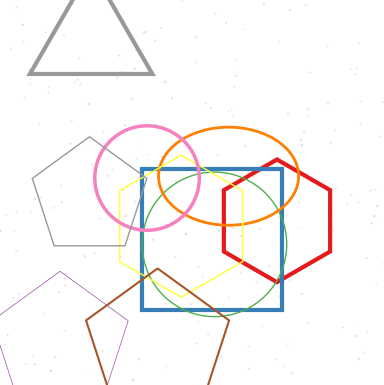[{"shape": "hexagon", "thickness": 3, "radius": 0.8, "center": [0.719, 0.426]}, {"shape": "square", "thickness": 3, "radius": 0.91, "center": [0.55, 0.378]}, {"shape": "circle", "thickness": 1, "radius": 0.94, "center": [0.557, 0.365]}, {"shape": "pentagon", "thickness": 0.5, "radius": 0.93, "center": [0.156, 0.109]}, {"shape": "oval", "thickness": 2, "radius": 0.91, "center": [0.594, 0.542]}, {"shape": "hexagon", "thickness": 1, "radius": 0.92, "center": [0.471, 0.413]}, {"shape": "pentagon", "thickness": 1.5, "radius": 0.98, "center": [0.409, 0.107]}, {"shape": "circle", "thickness": 2.5, "radius": 0.68, "center": [0.382, 0.538]}, {"shape": "pentagon", "thickness": 1, "radius": 0.78, "center": [0.233, 0.488]}, {"shape": "triangle", "thickness": 3, "radius": 0.92, "center": [0.237, 0.9]}]